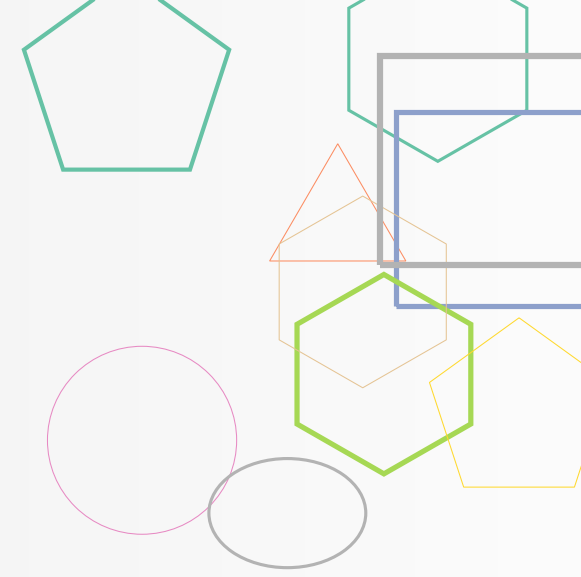[{"shape": "pentagon", "thickness": 2, "radius": 0.93, "center": [0.218, 0.856]}, {"shape": "hexagon", "thickness": 1.5, "radius": 0.88, "center": [0.753, 0.897]}, {"shape": "triangle", "thickness": 0.5, "radius": 0.68, "center": [0.581, 0.615]}, {"shape": "square", "thickness": 2.5, "radius": 0.84, "center": [0.85, 0.638]}, {"shape": "circle", "thickness": 0.5, "radius": 0.81, "center": [0.244, 0.237]}, {"shape": "hexagon", "thickness": 2.5, "radius": 0.86, "center": [0.661, 0.351]}, {"shape": "pentagon", "thickness": 0.5, "radius": 0.81, "center": [0.893, 0.287]}, {"shape": "hexagon", "thickness": 0.5, "radius": 0.83, "center": [0.624, 0.494]}, {"shape": "square", "thickness": 3, "radius": 0.9, "center": [0.834, 0.722]}, {"shape": "oval", "thickness": 1.5, "radius": 0.67, "center": [0.494, 0.111]}]